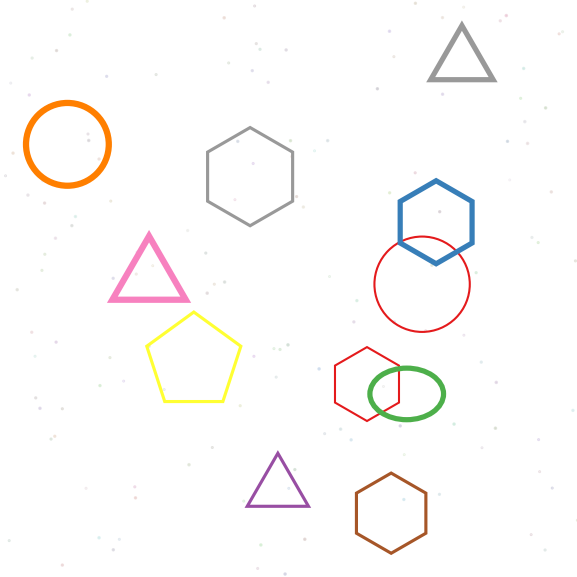[{"shape": "circle", "thickness": 1, "radius": 0.41, "center": [0.731, 0.507]}, {"shape": "hexagon", "thickness": 1, "radius": 0.32, "center": [0.635, 0.334]}, {"shape": "hexagon", "thickness": 2.5, "radius": 0.36, "center": [0.755, 0.614]}, {"shape": "oval", "thickness": 2.5, "radius": 0.32, "center": [0.704, 0.317]}, {"shape": "triangle", "thickness": 1.5, "radius": 0.31, "center": [0.481, 0.153]}, {"shape": "circle", "thickness": 3, "radius": 0.36, "center": [0.117, 0.749]}, {"shape": "pentagon", "thickness": 1.5, "radius": 0.43, "center": [0.336, 0.373]}, {"shape": "hexagon", "thickness": 1.5, "radius": 0.35, "center": [0.677, 0.111]}, {"shape": "triangle", "thickness": 3, "radius": 0.37, "center": [0.258, 0.517]}, {"shape": "triangle", "thickness": 2.5, "radius": 0.31, "center": [0.8, 0.892]}, {"shape": "hexagon", "thickness": 1.5, "radius": 0.43, "center": [0.433, 0.693]}]